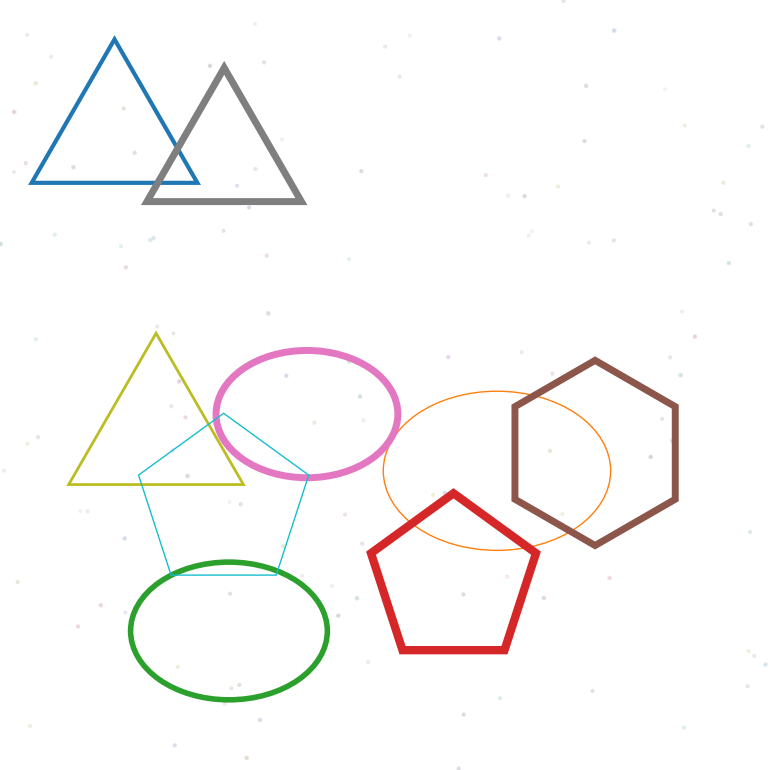[{"shape": "triangle", "thickness": 1.5, "radius": 0.62, "center": [0.149, 0.825]}, {"shape": "oval", "thickness": 0.5, "radius": 0.74, "center": [0.645, 0.389]}, {"shape": "oval", "thickness": 2, "radius": 0.64, "center": [0.297, 0.181]}, {"shape": "pentagon", "thickness": 3, "radius": 0.56, "center": [0.589, 0.247]}, {"shape": "hexagon", "thickness": 2.5, "radius": 0.6, "center": [0.773, 0.412]}, {"shape": "oval", "thickness": 2.5, "radius": 0.59, "center": [0.399, 0.462]}, {"shape": "triangle", "thickness": 2.5, "radius": 0.58, "center": [0.291, 0.796]}, {"shape": "triangle", "thickness": 1, "radius": 0.66, "center": [0.203, 0.436]}, {"shape": "pentagon", "thickness": 0.5, "radius": 0.58, "center": [0.29, 0.347]}]